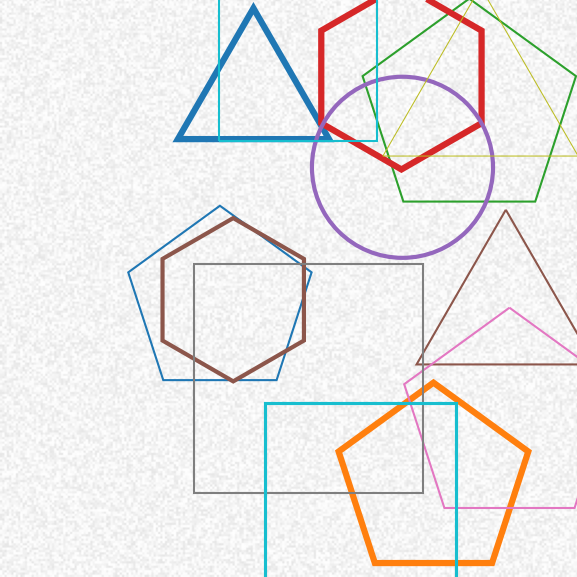[{"shape": "pentagon", "thickness": 1, "radius": 0.83, "center": [0.381, 0.476]}, {"shape": "triangle", "thickness": 3, "radius": 0.76, "center": [0.439, 0.834]}, {"shape": "pentagon", "thickness": 3, "radius": 0.86, "center": [0.751, 0.164]}, {"shape": "pentagon", "thickness": 1, "radius": 0.97, "center": [0.813, 0.807]}, {"shape": "hexagon", "thickness": 3, "radius": 0.8, "center": [0.695, 0.866]}, {"shape": "circle", "thickness": 2, "radius": 0.78, "center": [0.697, 0.709]}, {"shape": "hexagon", "thickness": 2, "radius": 0.71, "center": [0.404, 0.48]}, {"shape": "triangle", "thickness": 1, "radius": 0.89, "center": [0.876, 0.457]}, {"shape": "pentagon", "thickness": 1, "radius": 0.96, "center": [0.882, 0.275]}, {"shape": "square", "thickness": 1, "radius": 0.99, "center": [0.534, 0.343]}, {"shape": "triangle", "thickness": 0.5, "radius": 0.98, "center": [0.832, 0.827]}, {"shape": "square", "thickness": 1.5, "radius": 0.83, "center": [0.624, 0.135]}, {"shape": "square", "thickness": 1, "radius": 0.68, "center": [0.516, 0.892]}]